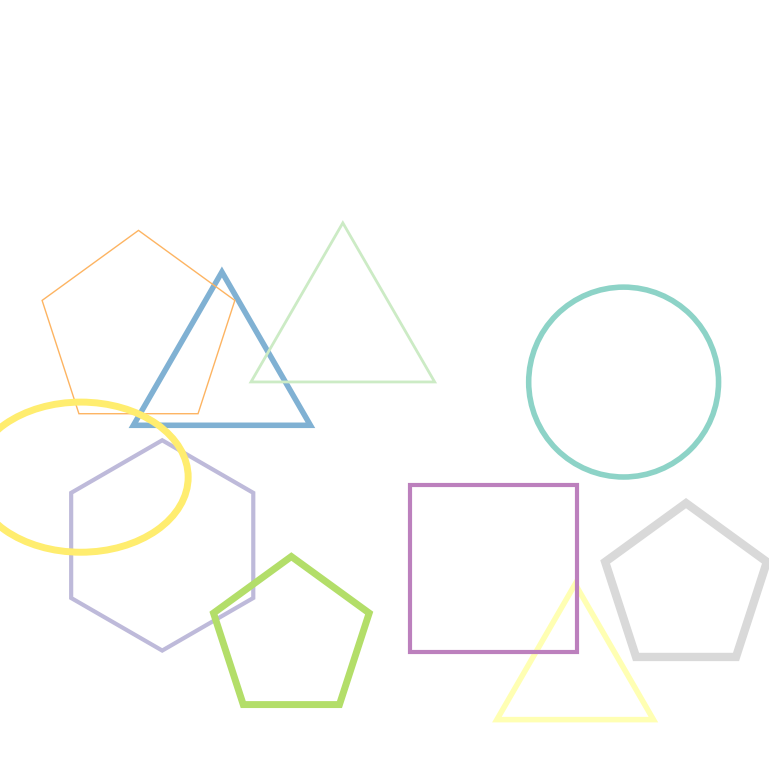[{"shape": "circle", "thickness": 2, "radius": 0.62, "center": [0.81, 0.504]}, {"shape": "triangle", "thickness": 2, "radius": 0.59, "center": [0.747, 0.124]}, {"shape": "hexagon", "thickness": 1.5, "radius": 0.68, "center": [0.211, 0.292]}, {"shape": "triangle", "thickness": 2, "radius": 0.66, "center": [0.288, 0.514]}, {"shape": "pentagon", "thickness": 0.5, "radius": 0.66, "center": [0.18, 0.569]}, {"shape": "pentagon", "thickness": 2.5, "radius": 0.53, "center": [0.378, 0.171]}, {"shape": "pentagon", "thickness": 3, "radius": 0.55, "center": [0.891, 0.236]}, {"shape": "square", "thickness": 1.5, "radius": 0.54, "center": [0.641, 0.262]}, {"shape": "triangle", "thickness": 1, "radius": 0.69, "center": [0.445, 0.573]}, {"shape": "oval", "thickness": 2.5, "radius": 0.7, "center": [0.105, 0.38]}]